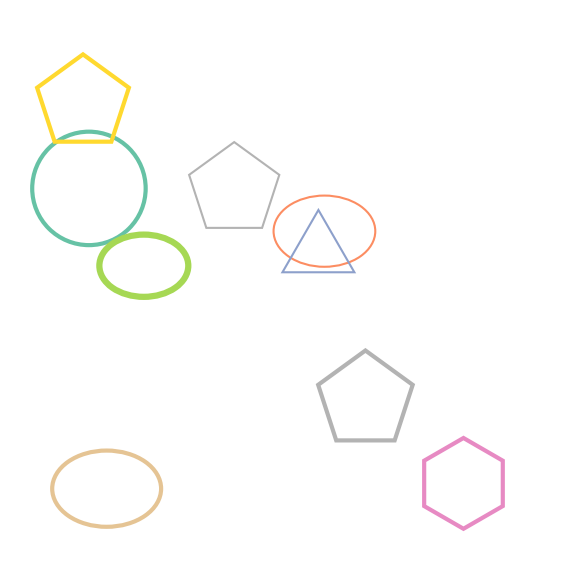[{"shape": "circle", "thickness": 2, "radius": 0.49, "center": [0.154, 0.673]}, {"shape": "oval", "thickness": 1, "radius": 0.44, "center": [0.562, 0.599]}, {"shape": "triangle", "thickness": 1, "radius": 0.36, "center": [0.551, 0.564]}, {"shape": "hexagon", "thickness": 2, "radius": 0.39, "center": [0.803, 0.162]}, {"shape": "oval", "thickness": 3, "radius": 0.38, "center": [0.249, 0.539]}, {"shape": "pentagon", "thickness": 2, "radius": 0.42, "center": [0.144, 0.821]}, {"shape": "oval", "thickness": 2, "radius": 0.47, "center": [0.185, 0.153]}, {"shape": "pentagon", "thickness": 2, "radius": 0.43, "center": [0.633, 0.306]}, {"shape": "pentagon", "thickness": 1, "radius": 0.41, "center": [0.406, 0.671]}]